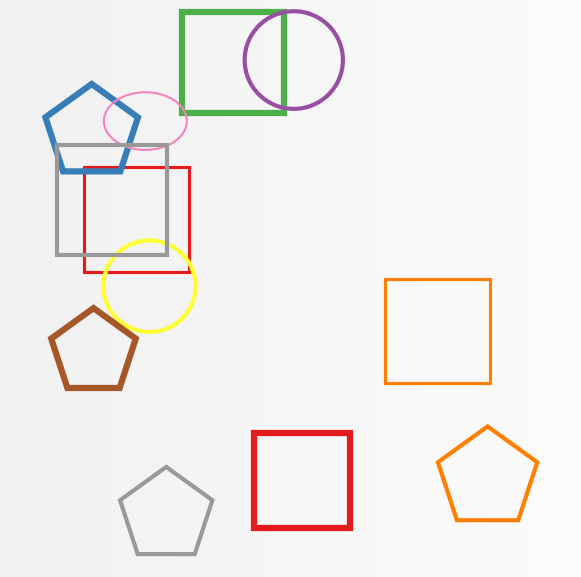[{"shape": "square", "thickness": 1.5, "radius": 0.45, "center": [0.235, 0.62]}, {"shape": "square", "thickness": 3, "radius": 0.41, "center": [0.52, 0.167]}, {"shape": "pentagon", "thickness": 3, "radius": 0.42, "center": [0.158, 0.77]}, {"shape": "square", "thickness": 3, "radius": 0.44, "center": [0.401, 0.891]}, {"shape": "circle", "thickness": 2, "radius": 0.42, "center": [0.505, 0.895]}, {"shape": "square", "thickness": 1.5, "radius": 0.45, "center": [0.753, 0.426]}, {"shape": "pentagon", "thickness": 2, "radius": 0.45, "center": [0.839, 0.171]}, {"shape": "circle", "thickness": 2, "radius": 0.4, "center": [0.257, 0.504]}, {"shape": "pentagon", "thickness": 3, "radius": 0.38, "center": [0.161, 0.389]}, {"shape": "oval", "thickness": 1, "radius": 0.36, "center": [0.25, 0.789]}, {"shape": "square", "thickness": 2, "radius": 0.48, "center": [0.193, 0.653]}, {"shape": "pentagon", "thickness": 2, "radius": 0.42, "center": [0.286, 0.107]}]